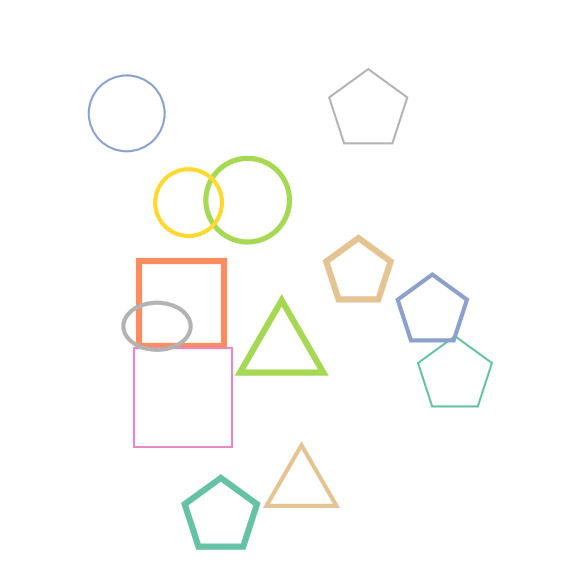[{"shape": "pentagon", "thickness": 3, "radius": 0.33, "center": [0.382, 0.106]}, {"shape": "pentagon", "thickness": 1, "radius": 0.34, "center": [0.788, 0.35]}, {"shape": "square", "thickness": 3, "radius": 0.37, "center": [0.314, 0.473]}, {"shape": "circle", "thickness": 1, "radius": 0.33, "center": [0.219, 0.803]}, {"shape": "pentagon", "thickness": 2, "radius": 0.32, "center": [0.749, 0.461]}, {"shape": "square", "thickness": 1, "radius": 0.43, "center": [0.316, 0.311]}, {"shape": "triangle", "thickness": 3, "radius": 0.42, "center": [0.488, 0.396]}, {"shape": "circle", "thickness": 2.5, "radius": 0.36, "center": [0.429, 0.653]}, {"shape": "circle", "thickness": 2, "radius": 0.29, "center": [0.327, 0.648]}, {"shape": "pentagon", "thickness": 3, "radius": 0.29, "center": [0.621, 0.528]}, {"shape": "triangle", "thickness": 2, "radius": 0.35, "center": [0.522, 0.158]}, {"shape": "pentagon", "thickness": 1, "radius": 0.36, "center": [0.638, 0.808]}, {"shape": "oval", "thickness": 2, "radius": 0.29, "center": [0.272, 0.434]}]